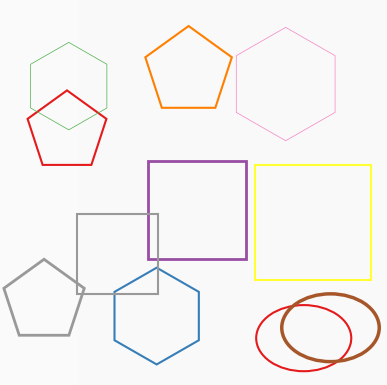[{"shape": "pentagon", "thickness": 1.5, "radius": 0.53, "center": [0.173, 0.658]}, {"shape": "oval", "thickness": 1.5, "radius": 0.61, "center": [0.784, 0.122]}, {"shape": "hexagon", "thickness": 1.5, "radius": 0.63, "center": [0.404, 0.179]}, {"shape": "hexagon", "thickness": 0.5, "radius": 0.57, "center": [0.177, 0.776]}, {"shape": "square", "thickness": 2, "radius": 0.63, "center": [0.509, 0.454]}, {"shape": "pentagon", "thickness": 1.5, "radius": 0.59, "center": [0.487, 0.815]}, {"shape": "square", "thickness": 1.5, "radius": 0.75, "center": [0.808, 0.422]}, {"shape": "oval", "thickness": 2.5, "radius": 0.63, "center": [0.853, 0.149]}, {"shape": "hexagon", "thickness": 0.5, "radius": 0.74, "center": [0.737, 0.782]}, {"shape": "square", "thickness": 1.5, "radius": 0.52, "center": [0.304, 0.339]}, {"shape": "pentagon", "thickness": 2, "radius": 0.55, "center": [0.114, 0.217]}]